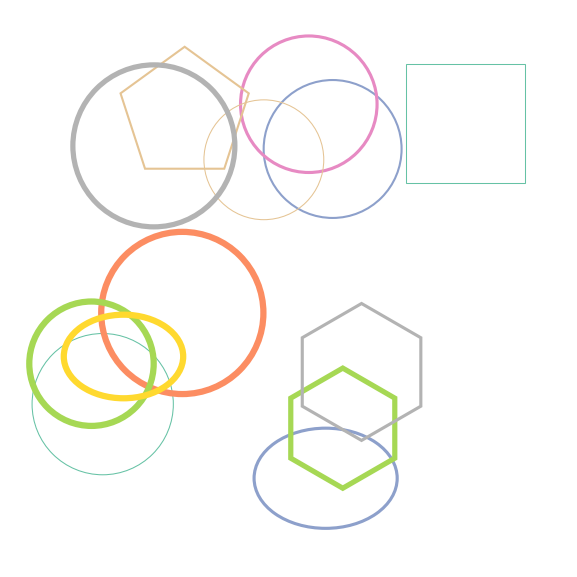[{"shape": "square", "thickness": 0.5, "radius": 0.52, "center": [0.805, 0.785]}, {"shape": "circle", "thickness": 0.5, "radius": 0.61, "center": [0.178, 0.299]}, {"shape": "circle", "thickness": 3, "radius": 0.7, "center": [0.316, 0.457]}, {"shape": "circle", "thickness": 1, "radius": 0.6, "center": [0.576, 0.741]}, {"shape": "oval", "thickness": 1.5, "radius": 0.62, "center": [0.564, 0.171]}, {"shape": "circle", "thickness": 1.5, "radius": 0.59, "center": [0.535, 0.819]}, {"shape": "circle", "thickness": 3, "radius": 0.54, "center": [0.158, 0.369]}, {"shape": "hexagon", "thickness": 2.5, "radius": 0.52, "center": [0.594, 0.258]}, {"shape": "oval", "thickness": 3, "radius": 0.52, "center": [0.214, 0.382]}, {"shape": "circle", "thickness": 0.5, "radius": 0.52, "center": [0.457, 0.722]}, {"shape": "pentagon", "thickness": 1, "radius": 0.58, "center": [0.32, 0.801]}, {"shape": "circle", "thickness": 2.5, "radius": 0.7, "center": [0.266, 0.747]}, {"shape": "hexagon", "thickness": 1.5, "radius": 0.59, "center": [0.626, 0.355]}]